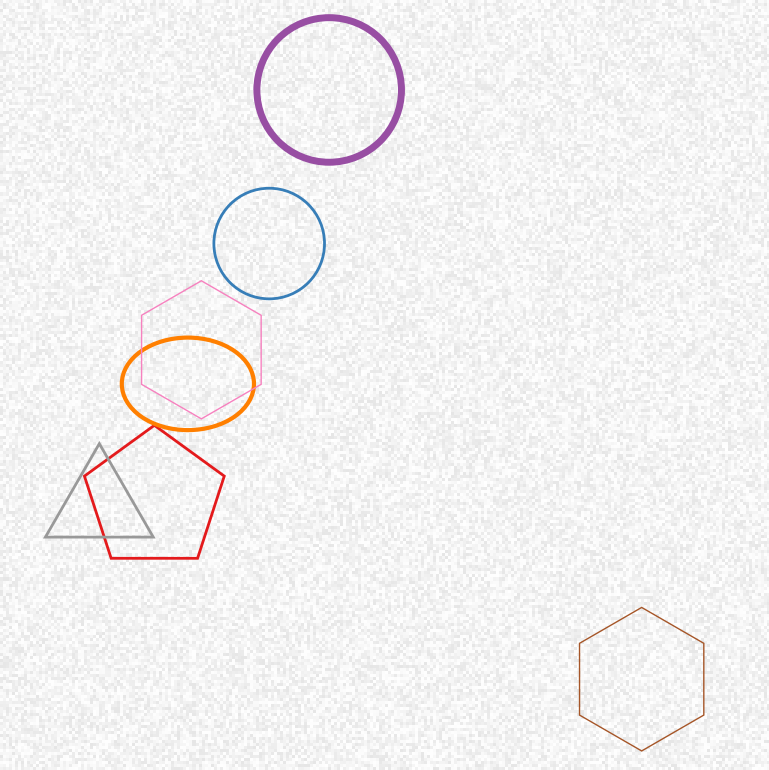[{"shape": "pentagon", "thickness": 1, "radius": 0.48, "center": [0.2, 0.352]}, {"shape": "circle", "thickness": 1, "radius": 0.36, "center": [0.35, 0.684]}, {"shape": "circle", "thickness": 2.5, "radius": 0.47, "center": [0.428, 0.883]}, {"shape": "oval", "thickness": 1.5, "radius": 0.43, "center": [0.244, 0.501]}, {"shape": "hexagon", "thickness": 0.5, "radius": 0.47, "center": [0.833, 0.118]}, {"shape": "hexagon", "thickness": 0.5, "radius": 0.45, "center": [0.262, 0.546]}, {"shape": "triangle", "thickness": 1, "radius": 0.4, "center": [0.129, 0.343]}]